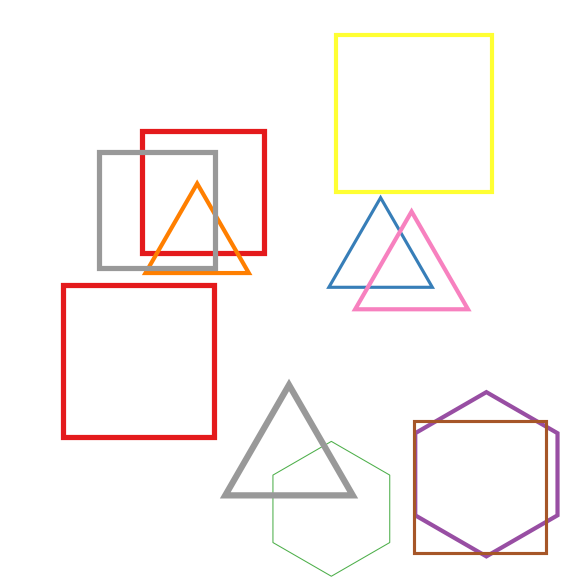[{"shape": "square", "thickness": 2.5, "radius": 0.66, "center": [0.24, 0.373]}, {"shape": "square", "thickness": 2.5, "radius": 0.53, "center": [0.351, 0.667]}, {"shape": "triangle", "thickness": 1.5, "radius": 0.52, "center": [0.659, 0.553]}, {"shape": "hexagon", "thickness": 0.5, "radius": 0.58, "center": [0.574, 0.118]}, {"shape": "hexagon", "thickness": 2, "radius": 0.71, "center": [0.842, 0.178]}, {"shape": "triangle", "thickness": 2, "radius": 0.52, "center": [0.341, 0.578]}, {"shape": "square", "thickness": 2, "radius": 0.68, "center": [0.717, 0.803]}, {"shape": "square", "thickness": 1.5, "radius": 0.57, "center": [0.832, 0.156]}, {"shape": "triangle", "thickness": 2, "radius": 0.56, "center": [0.713, 0.52]}, {"shape": "triangle", "thickness": 3, "radius": 0.64, "center": [0.5, 0.205]}, {"shape": "square", "thickness": 2.5, "radius": 0.5, "center": [0.272, 0.636]}]